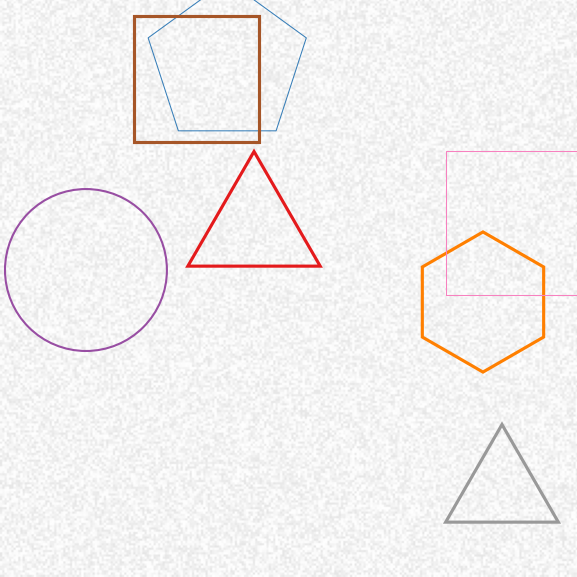[{"shape": "triangle", "thickness": 1.5, "radius": 0.66, "center": [0.44, 0.604]}, {"shape": "pentagon", "thickness": 0.5, "radius": 0.72, "center": [0.393, 0.889]}, {"shape": "circle", "thickness": 1, "radius": 0.7, "center": [0.149, 0.532]}, {"shape": "hexagon", "thickness": 1.5, "radius": 0.61, "center": [0.836, 0.476]}, {"shape": "square", "thickness": 1.5, "radius": 0.54, "center": [0.341, 0.862]}, {"shape": "square", "thickness": 0.5, "radius": 0.62, "center": [0.897, 0.613]}, {"shape": "triangle", "thickness": 1.5, "radius": 0.56, "center": [0.869, 0.151]}]